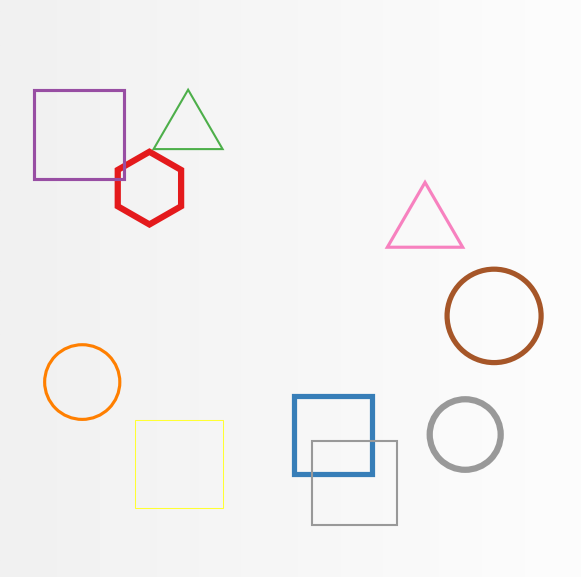[{"shape": "hexagon", "thickness": 3, "radius": 0.31, "center": [0.257, 0.673]}, {"shape": "square", "thickness": 2.5, "radius": 0.34, "center": [0.572, 0.246]}, {"shape": "triangle", "thickness": 1, "radius": 0.34, "center": [0.324, 0.775]}, {"shape": "square", "thickness": 1.5, "radius": 0.38, "center": [0.136, 0.766]}, {"shape": "circle", "thickness": 1.5, "radius": 0.32, "center": [0.141, 0.338]}, {"shape": "square", "thickness": 0.5, "radius": 0.38, "center": [0.308, 0.196]}, {"shape": "circle", "thickness": 2.5, "radius": 0.4, "center": [0.85, 0.452]}, {"shape": "triangle", "thickness": 1.5, "radius": 0.37, "center": [0.731, 0.608]}, {"shape": "circle", "thickness": 3, "radius": 0.31, "center": [0.8, 0.247]}, {"shape": "square", "thickness": 1, "radius": 0.36, "center": [0.609, 0.162]}]